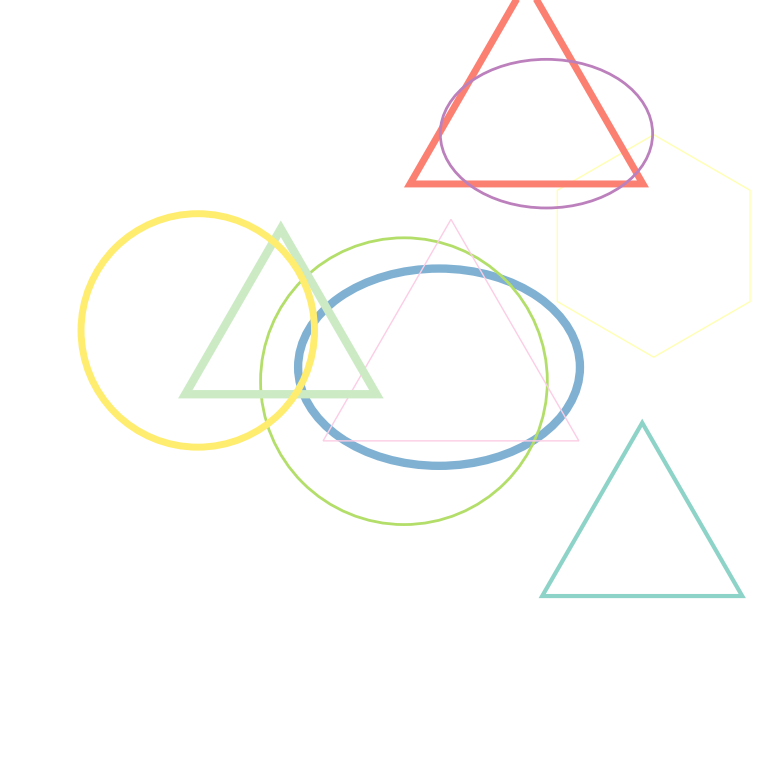[{"shape": "triangle", "thickness": 1.5, "radius": 0.75, "center": [0.834, 0.301]}, {"shape": "hexagon", "thickness": 0.5, "radius": 0.72, "center": [0.849, 0.681]}, {"shape": "triangle", "thickness": 2.5, "radius": 0.87, "center": [0.684, 0.848]}, {"shape": "oval", "thickness": 3, "radius": 0.92, "center": [0.57, 0.523]}, {"shape": "circle", "thickness": 1, "radius": 0.93, "center": [0.525, 0.505]}, {"shape": "triangle", "thickness": 0.5, "radius": 0.96, "center": [0.586, 0.523]}, {"shape": "oval", "thickness": 1, "radius": 0.69, "center": [0.71, 0.826]}, {"shape": "triangle", "thickness": 3, "radius": 0.72, "center": [0.365, 0.56]}, {"shape": "circle", "thickness": 2.5, "radius": 0.76, "center": [0.257, 0.571]}]